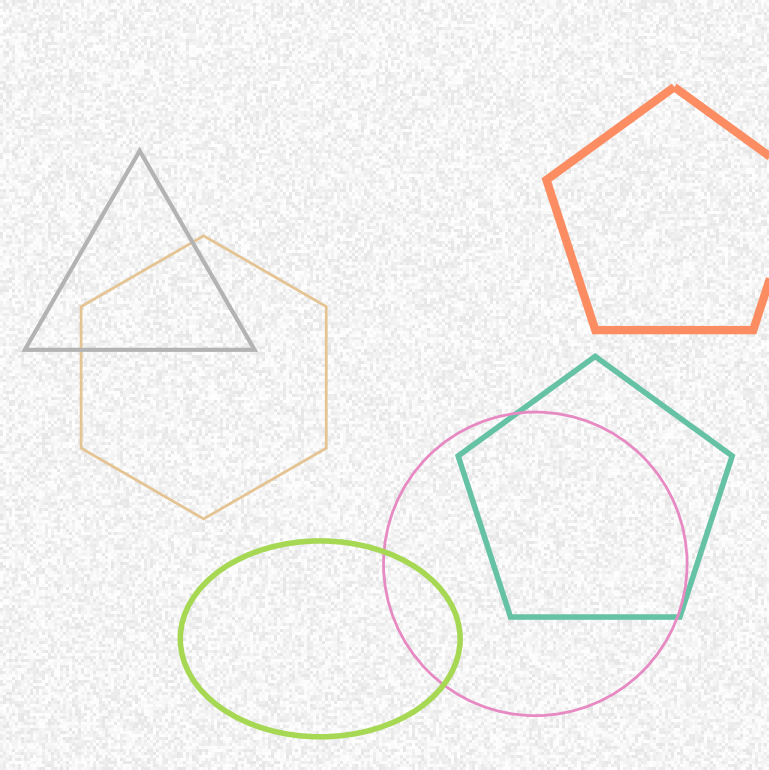[{"shape": "pentagon", "thickness": 2, "radius": 0.94, "center": [0.773, 0.35]}, {"shape": "pentagon", "thickness": 3, "radius": 0.87, "center": [0.876, 0.712]}, {"shape": "circle", "thickness": 1, "radius": 0.99, "center": [0.695, 0.268]}, {"shape": "oval", "thickness": 2, "radius": 0.91, "center": [0.416, 0.17]}, {"shape": "hexagon", "thickness": 1, "radius": 0.92, "center": [0.265, 0.51]}, {"shape": "triangle", "thickness": 1.5, "radius": 0.86, "center": [0.181, 0.632]}]